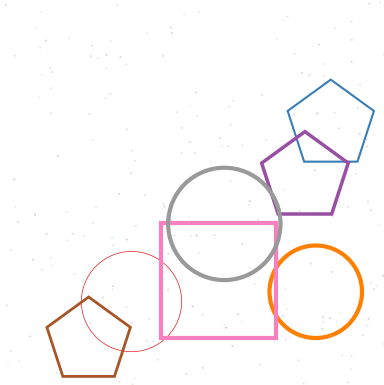[{"shape": "circle", "thickness": 0.5, "radius": 0.65, "center": [0.342, 0.217]}, {"shape": "pentagon", "thickness": 1.5, "radius": 0.59, "center": [0.859, 0.675]}, {"shape": "pentagon", "thickness": 2.5, "radius": 0.59, "center": [0.792, 0.54]}, {"shape": "circle", "thickness": 3, "radius": 0.6, "center": [0.82, 0.242]}, {"shape": "pentagon", "thickness": 2, "radius": 0.57, "center": [0.23, 0.115]}, {"shape": "square", "thickness": 3, "radius": 0.75, "center": [0.567, 0.272]}, {"shape": "circle", "thickness": 3, "radius": 0.73, "center": [0.583, 0.418]}]